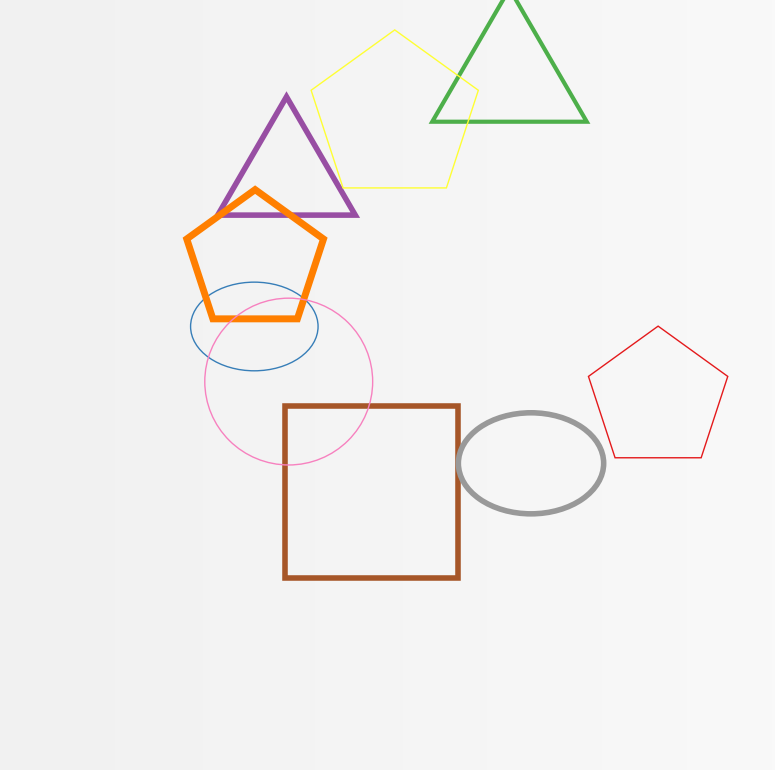[{"shape": "pentagon", "thickness": 0.5, "radius": 0.47, "center": [0.849, 0.482]}, {"shape": "oval", "thickness": 0.5, "radius": 0.41, "center": [0.328, 0.576]}, {"shape": "triangle", "thickness": 1.5, "radius": 0.58, "center": [0.657, 0.899]}, {"shape": "triangle", "thickness": 2, "radius": 0.51, "center": [0.37, 0.772]}, {"shape": "pentagon", "thickness": 2.5, "radius": 0.46, "center": [0.329, 0.661]}, {"shape": "pentagon", "thickness": 0.5, "radius": 0.57, "center": [0.509, 0.848]}, {"shape": "square", "thickness": 2, "radius": 0.56, "center": [0.48, 0.362]}, {"shape": "circle", "thickness": 0.5, "radius": 0.54, "center": [0.373, 0.504]}, {"shape": "oval", "thickness": 2, "radius": 0.47, "center": [0.685, 0.398]}]